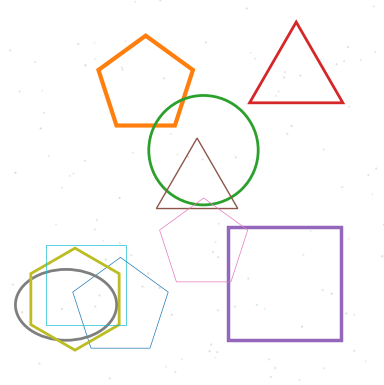[{"shape": "pentagon", "thickness": 0.5, "radius": 0.65, "center": [0.313, 0.201]}, {"shape": "pentagon", "thickness": 3, "radius": 0.65, "center": [0.378, 0.778]}, {"shape": "circle", "thickness": 2, "radius": 0.71, "center": [0.529, 0.61]}, {"shape": "triangle", "thickness": 2, "radius": 0.7, "center": [0.769, 0.803]}, {"shape": "square", "thickness": 2.5, "radius": 0.73, "center": [0.74, 0.263]}, {"shape": "triangle", "thickness": 1, "radius": 0.61, "center": [0.512, 0.519]}, {"shape": "pentagon", "thickness": 0.5, "radius": 0.6, "center": [0.529, 0.365]}, {"shape": "oval", "thickness": 2, "radius": 0.66, "center": [0.172, 0.208]}, {"shape": "hexagon", "thickness": 2, "radius": 0.66, "center": [0.195, 0.223]}, {"shape": "square", "thickness": 0.5, "radius": 0.52, "center": [0.223, 0.26]}]